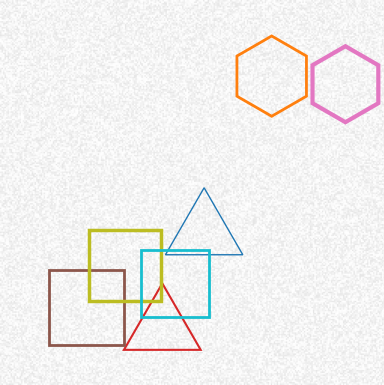[{"shape": "triangle", "thickness": 1, "radius": 0.58, "center": [0.53, 0.396]}, {"shape": "hexagon", "thickness": 2, "radius": 0.52, "center": [0.706, 0.802]}, {"shape": "triangle", "thickness": 1.5, "radius": 0.58, "center": [0.422, 0.149]}, {"shape": "square", "thickness": 2, "radius": 0.49, "center": [0.224, 0.202]}, {"shape": "hexagon", "thickness": 3, "radius": 0.49, "center": [0.897, 0.781]}, {"shape": "square", "thickness": 2.5, "radius": 0.46, "center": [0.325, 0.31]}, {"shape": "square", "thickness": 2, "radius": 0.44, "center": [0.455, 0.264]}]